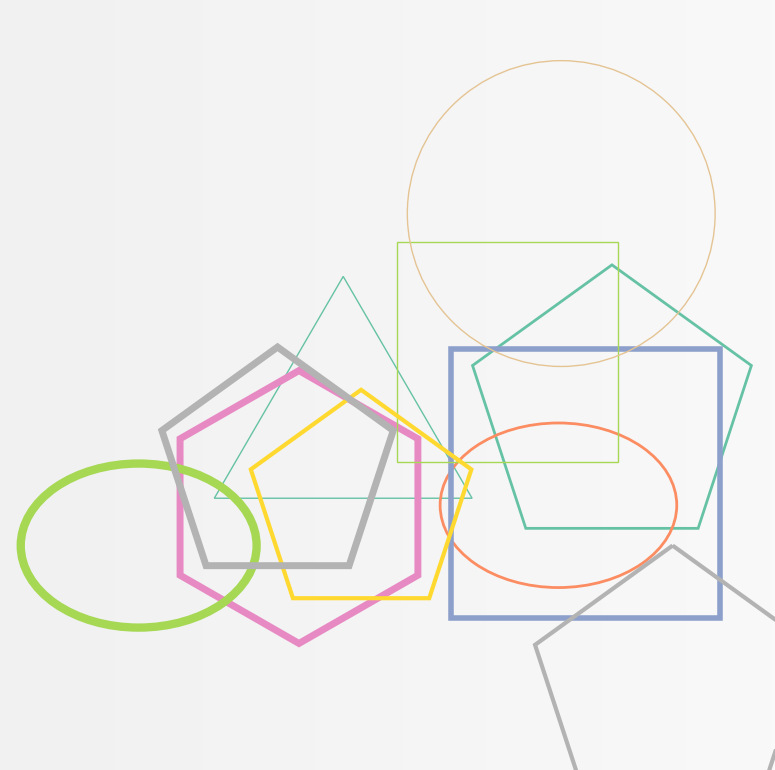[{"shape": "triangle", "thickness": 0.5, "radius": 0.96, "center": [0.443, 0.449]}, {"shape": "pentagon", "thickness": 1, "radius": 0.95, "center": [0.79, 0.467]}, {"shape": "oval", "thickness": 1, "radius": 0.76, "center": [0.721, 0.344]}, {"shape": "square", "thickness": 2, "radius": 0.87, "center": [0.755, 0.372]}, {"shape": "hexagon", "thickness": 2.5, "radius": 0.89, "center": [0.386, 0.342]}, {"shape": "oval", "thickness": 3, "radius": 0.76, "center": [0.179, 0.291]}, {"shape": "square", "thickness": 0.5, "radius": 0.71, "center": [0.655, 0.543]}, {"shape": "pentagon", "thickness": 1.5, "radius": 0.75, "center": [0.466, 0.344]}, {"shape": "circle", "thickness": 0.5, "radius": 0.99, "center": [0.724, 0.723]}, {"shape": "pentagon", "thickness": 2.5, "radius": 0.78, "center": [0.358, 0.392]}, {"shape": "pentagon", "thickness": 1.5, "radius": 0.93, "center": [0.868, 0.105]}]